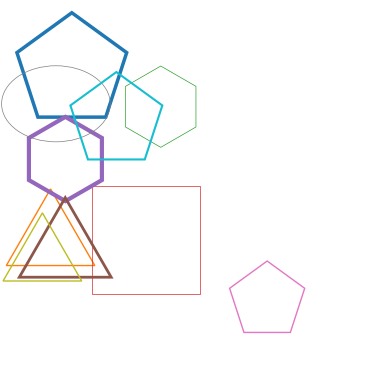[{"shape": "pentagon", "thickness": 2.5, "radius": 0.75, "center": [0.187, 0.817]}, {"shape": "triangle", "thickness": 1, "radius": 0.66, "center": [0.131, 0.377]}, {"shape": "hexagon", "thickness": 0.5, "radius": 0.53, "center": [0.418, 0.723]}, {"shape": "square", "thickness": 0.5, "radius": 0.7, "center": [0.38, 0.377]}, {"shape": "hexagon", "thickness": 3, "radius": 0.55, "center": [0.17, 0.587]}, {"shape": "triangle", "thickness": 2, "radius": 0.69, "center": [0.169, 0.349]}, {"shape": "pentagon", "thickness": 1, "radius": 0.51, "center": [0.694, 0.219]}, {"shape": "oval", "thickness": 0.5, "radius": 0.71, "center": [0.145, 0.73]}, {"shape": "triangle", "thickness": 1, "radius": 0.59, "center": [0.11, 0.329]}, {"shape": "pentagon", "thickness": 1.5, "radius": 0.63, "center": [0.302, 0.687]}]